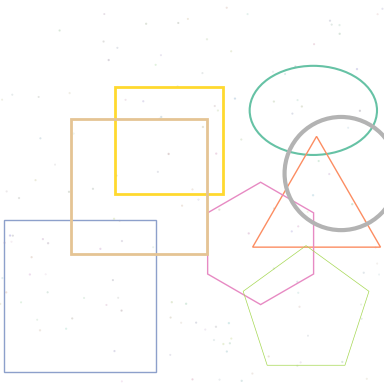[{"shape": "oval", "thickness": 1.5, "radius": 0.83, "center": [0.814, 0.713]}, {"shape": "triangle", "thickness": 1, "radius": 0.96, "center": [0.822, 0.454]}, {"shape": "square", "thickness": 1, "radius": 0.99, "center": [0.208, 0.231]}, {"shape": "hexagon", "thickness": 1, "radius": 0.79, "center": [0.677, 0.368]}, {"shape": "pentagon", "thickness": 0.5, "radius": 0.86, "center": [0.795, 0.19]}, {"shape": "square", "thickness": 2, "radius": 0.7, "center": [0.439, 0.635]}, {"shape": "square", "thickness": 2, "radius": 0.88, "center": [0.362, 0.516]}, {"shape": "circle", "thickness": 3, "radius": 0.73, "center": [0.886, 0.549]}]